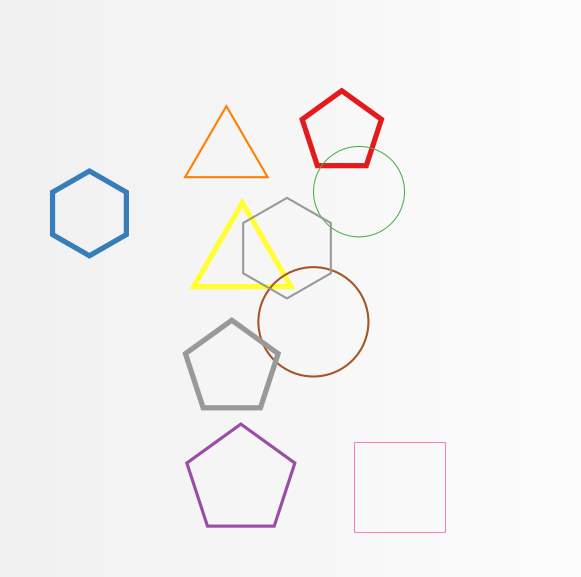[{"shape": "pentagon", "thickness": 2.5, "radius": 0.36, "center": [0.588, 0.77]}, {"shape": "hexagon", "thickness": 2.5, "radius": 0.37, "center": [0.154, 0.63]}, {"shape": "circle", "thickness": 0.5, "radius": 0.39, "center": [0.618, 0.667]}, {"shape": "pentagon", "thickness": 1.5, "radius": 0.49, "center": [0.414, 0.167]}, {"shape": "triangle", "thickness": 1, "radius": 0.41, "center": [0.389, 0.733]}, {"shape": "triangle", "thickness": 2.5, "radius": 0.48, "center": [0.417, 0.551]}, {"shape": "circle", "thickness": 1, "radius": 0.47, "center": [0.539, 0.442]}, {"shape": "square", "thickness": 0.5, "radius": 0.39, "center": [0.688, 0.156]}, {"shape": "hexagon", "thickness": 1, "radius": 0.44, "center": [0.494, 0.569]}, {"shape": "pentagon", "thickness": 2.5, "radius": 0.42, "center": [0.399, 0.361]}]